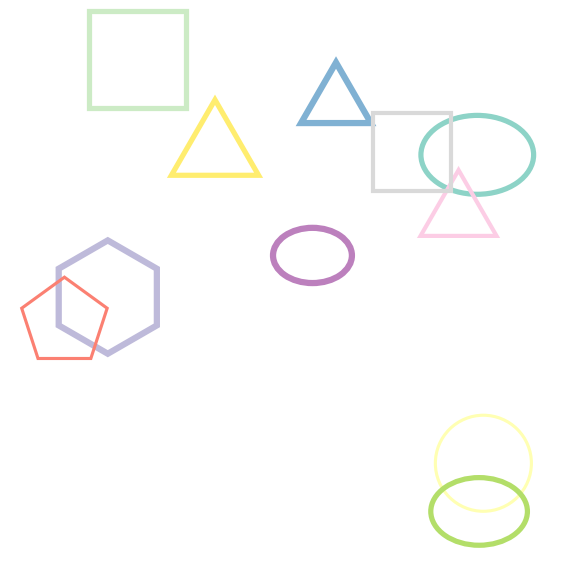[{"shape": "oval", "thickness": 2.5, "radius": 0.49, "center": [0.826, 0.731]}, {"shape": "circle", "thickness": 1.5, "radius": 0.42, "center": [0.837, 0.197]}, {"shape": "hexagon", "thickness": 3, "radius": 0.49, "center": [0.187, 0.485]}, {"shape": "pentagon", "thickness": 1.5, "radius": 0.39, "center": [0.112, 0.441]}, {"shape": "triangle", "thickness": 3, "radius": 0.35, "center": [0.582, 0.821]}, {"shape": "oval", "thickness": 2.5, "radius": 0.42, "center": [0.83, 0.114]}, {"shape": "triangle", "thickness": 2, "radius": 0.38, "center": [0.794, 0.629]}, {"shape": "square", "thickness": 2, "radius": 0.34, "center": [0.713, 0.736]}, {"shape": "oval", "thickness": 3, "radius": 0.34, "center": [0.541, 0.557]}, {"shape": "square", "thickness": 2.5, "radius": 0.42, "center": [0.238, 0.896]}, {"shape": "triangle", "thickness": 2.5, "radius": 0.44, "center": [0.372, 0.739]}]